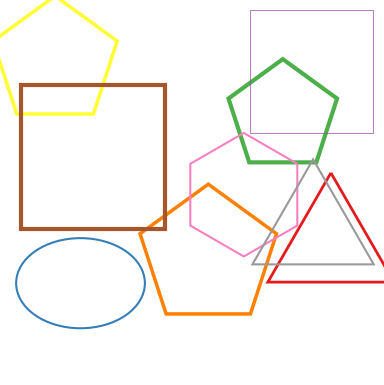[{"shape": "triangle", "thickness": 2, "radius": 0.95, "center": [0.86, 0.362]}, {"shape": "oval", "thickness": 1.5, "radius": 0.84, "center": [0.209, 0.264]}, {"shape": "pentagon", "thickness": 3, "radius": 0.74, "center": [0.734, 0.698]}, {"shape": "square", "thickness": 0.5, "radius": 0.8, "center": [0.808, 0.814]}, {"shape": "pentagon", "thickness": 2.5, "radius": 0.93, "center": [0.541, 0.335]}, {"shape": "pentagon", "thickness": 2.5, "radius": 0.85, "center": [0.143, 0.841]}, {"shape": "square", "thickness": 3, "radius": 0.93, "center": [0.241, 0.593]}, {"shape": "hexagon", "thickness": 1.5, "radius": 0.8, "center": [0.633, 0.494]}, {"shape": "triangle", "thickness": 1.5, "radius": 0.91, "center": [0.813, 0.404]}]